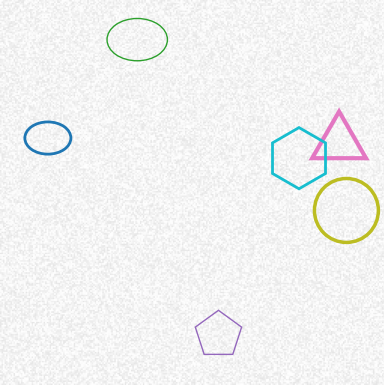[{"shape": "oval", "thickness": 2, "radius": 0.3, "center": [0.124, 0.641]}, {"shape": "oval", "thickness": 1, "radius": 0.39, "center": [0.356, 0.897]}, {"shape": "pentagon", "thickness": 1, "radius": 0.32, "center": [0.567, 0.131]}, {"shape": "triangle", "thickness": 3, "radius": 0.4, "center": [0.881, 0.63]}, {"shape": "circle", "thickness": 2.5, "radius": 0.42, "center": [0.9, 0.453]}, {"shape": "hexagon", "thickness": 2, "radius": 0.4, "center": [0.777, 0.589]}]